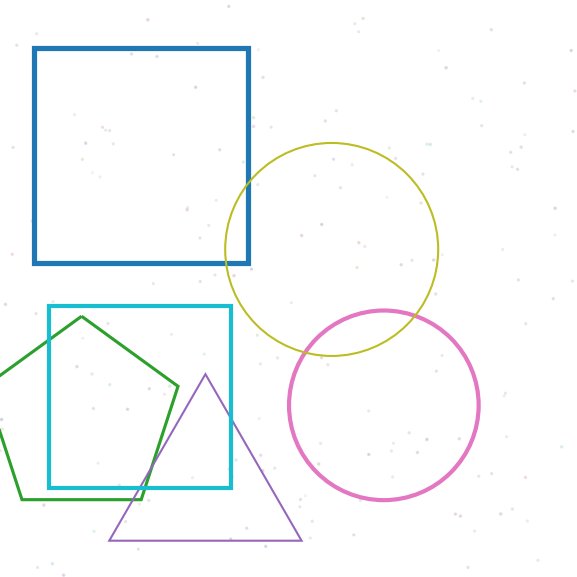[{"shape": "square", "thickness": 2.5, "radius": 0.93, "center": [0.245, 0.73]}, {"shape": "pentagon", "thickness": 1.5, "radius": 0.88, "center": [0.141, 0.276]}, {"shape": "triangle", "thickness": 1, "radius": 0.96, "center": [0.356, 0.159]}, {"shape": "circle", "thickness": 2, "radius": 0.82, "center": [0.665, 0.297]}, {"shape": "circle", "thickness": 1, "radius": 0.92, "center": [0.574, 0.567]}, {"shape": "square", "thickness": 2, "radius": 0.79, "center": [0.243, 0.312]}]